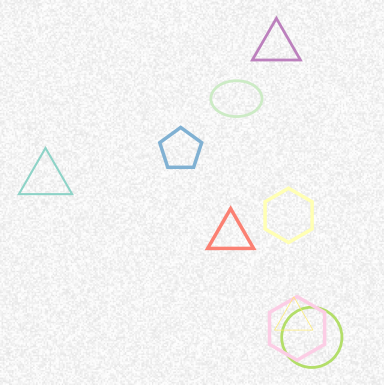[{"shape": "triangle", "thickness": 1.5, "radius": 0.4, "center": [0.118, 0.536]}, {"shape": "hexagon", "thickness": 2.5, "radius": 0.35, "center": [0.75, 0.441]}, {"shape": "triangle", "thickness": 2.5, "radius": 0.34, "center": [0.599, 0.389]}, {"shape": "pentagon", "thickness": 2.5, "radius": 0.29, "center": [0.469, 0.612]}, {"shape": "circle", "thickness": 2, "radius": 0.39, "center": [0.81, 0.124]}, {"shape": "hexagon", "thickness": 2.5, "radius": 0.41, "center": [0.772, 0.147]}, {"shape": "triangle", "thickness": 2, "radius": 0.36, "center": [0.718, 0.88]}, {"shape": "oval", "thickness": 2, "radius": 0.33, "center": [0.614, 0.744]}, {"shape": "triangle", "thickness": 0.5, "radius": 0.29, "center": [0.763, 0.171]}]